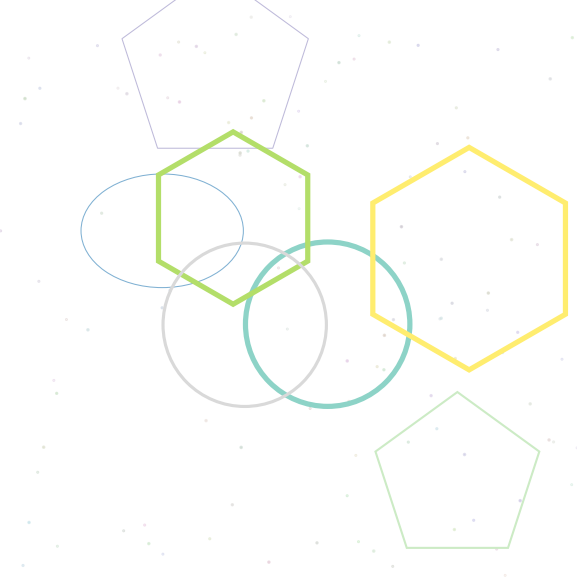[{"shape": "circle", "thickness": 2.5, "radius": 0.71, "center": [0.567, 0.438]}, {"shape": "pentagon", "thickness": 0.5, "radius": 0.85, "center": [0.373, 0.88]}, {"shape": "oval", "thickness": 0.5, "radius": 0.7, "center": [0.281, 0.6]}, {"shape": "hexagon", "thickness": 2.5, "radius": 0.75, "center": [0.404, 0.622]}, {"shape": "circle", "thickness": 1.5, "radius": 0.71, "center": [0.424, 0.437]}, {"shape": "pentagon", "thickness": 1, "radius": 0.75, "center": [0.792, 0.171]}, {"shape": "hexagon", "thickness": 2.5, "radius": 0.96, "center": [0.812, 0.551]}]